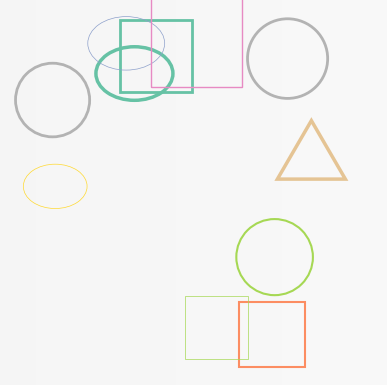[{"shape": "square", "thickness": 2, "radius": 0.47, "center": [0.403, 0.854]}, {"shape": "oval", "thickness": 2.5, "radius": 0.5, "center": [0.347, 0.809]}, {"shape": "square", "thickness": 1.5, "radius": 0.42, "center": [0.701, 0.132]}, {"shape": "oval", "thickness": 0.5, "radius": 0.5, "center": [0.326, 0.887]}, {"shape": "square", "thickness": 1, "radius": 0.59, "center": [0.507, 0.893]}, {"shape": "square", "thickness": 0.5, "radius": 0.41, "center": [0.559, 0.148]}, {"shape": "circle", "thickness": 1.5, "radius": 0.49, "center": [0.709, 0.332]}, {"shape": "oval", "thickness": 0.5, "radius": 0.41, "center": [0.142, 0.516]}, {"shape": "triangle", "thickness": 2.5, "radius": 0.51, "center": [0.804, 0.585]}, {"shape": "circle", "thickness": 2, "radius": 0.48, "center": [0.136, 0.74]}, {"shape": "circle", "thickness": 2, "radius": 0.52, "center": [0.742, 0.848]}]